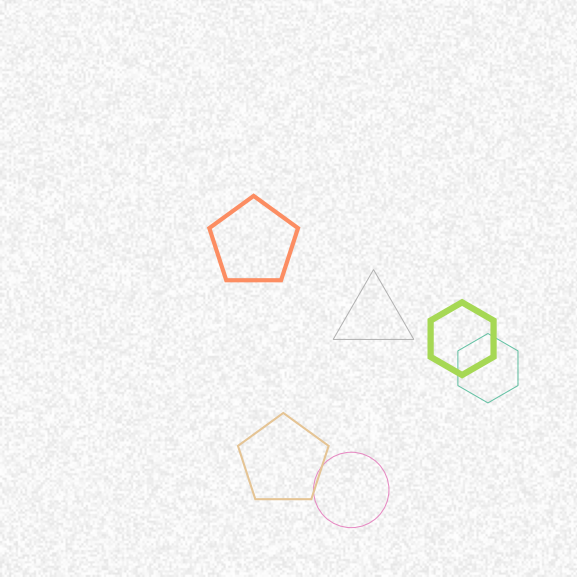[{"shape": "hexagon", "thickness": 0.5, "radius": 0.3, "center": [0.845, 0.362]}, {"shape": "pentagon", "thickness": 2, "radius": 0.4, "center": [0.439, 0.579]}, {"shape": "circle", "thickness": 0.5, "radius": 0.33, "center": [0.608, 0.151]}, {"shape": "hexagon", "thickness": 3, "radius": 0.31, "center": [0.8, 0.413]}, {"shape": "pentagon", "thickness": 1, "radius": 0.41, "center": [0.491, 0.202]}, {"shape": "triangle", "thickness": 0.5, "radius": 0.4, "center": [0.647, 0.452]}]